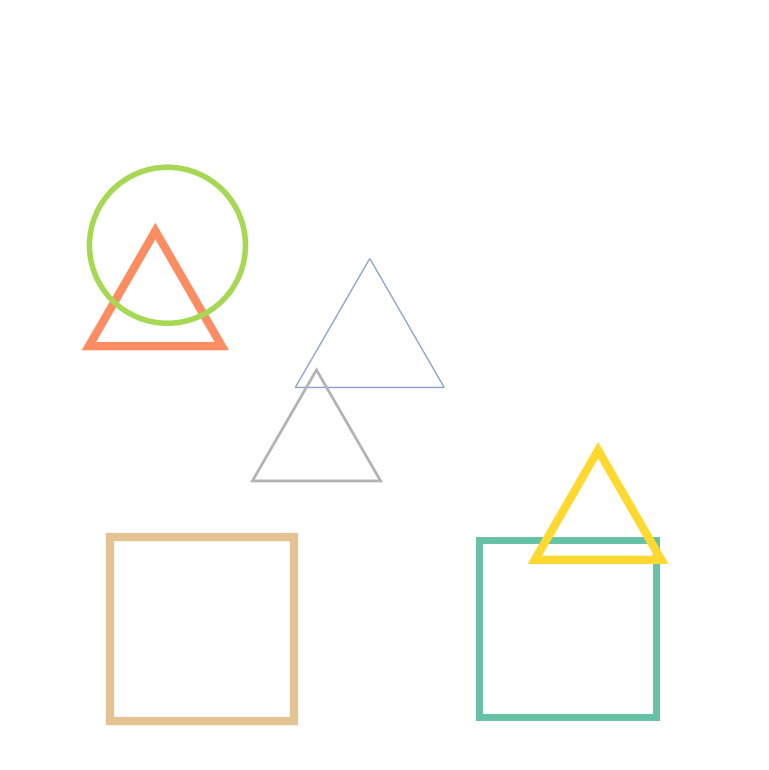[{"shape": "square", "thickness": 2.5, "radius": 0.58, "center": [0.737, 0.184]}, {"shape": "triangle", "thickness": 3, "radius": 0.5, "center": [0.202, 0.6]}, {"shape": "triangle", "thickness": 0.5, "radius": 0.56, "center": [0.48, 0.553]}, {"shape": "circle", "thickness": 2, "radius": 0.51, "center": [0.217, 0.681]}, {"shape": "triangle", "thickness": 3, "radius": 0.47, "center": [0.777, 0.32]}, {"shape": "square", "thickness": 3, "radius": 0.6, "center": [0.263, 0.184]}, {"shape": "triangle", "thickness": 1, "radius": 0.48, "center": [0.411, 0.423]}]